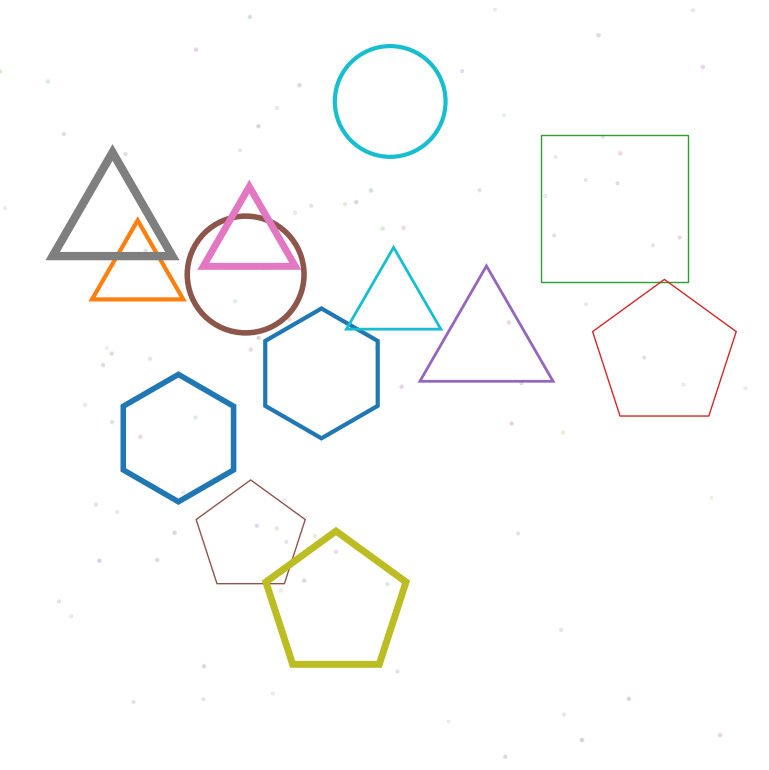[{"shape": "hexagon", "thickness": 2, "radius": 0.41, "center": [0.232, 0.431]}, {"shape": "hexagon", "thickness": 1.5, "radius": 0.42, "center": [0.417, 0.515]}, {"shape": "triangle", "thickness": 1.5, "radius": 0.34, "center": [0.179, 0.645]}, {"shape": "square", "thickness": 0.5, "radius": 0.48, "center": [0.798, 0.729]}, {"shape": "pentagon", "thickness": 0.5, "radius": 0.49, "center": [0.863, 0.539]}, {"shape": "triangle", "thickness": 1, "radius": 0.5, "center": [0.632, 0.555]}, {"shape": "circle", "thickness": 2, "radius": 0.38, "center": [0.319, 0.644]}, {"shape": "pentagon", "thickness": 0.5, "radius": 0.37, "center": [0.326, 0.302]}, {"shape": "triangle", "thickness": 2.5, "radius": 0.35, "center": [0.324, 0.689]}, {"shape": "triangle", "thickness": 3, "radius": 0.45, "center": [0.146, 0.712]}, {"shape": "pentagon", "thickness": 2.5, "radius": 0.48, "center": [0.436, 0.215]}, {"shape": "triangle", "thickness": 1, "radius": 0.35, "center": [0.511, 0.608]}, {"shape": "circle", "thickness": 1.5, "radius": 0.36, "center": [0.507, 0.868]}]